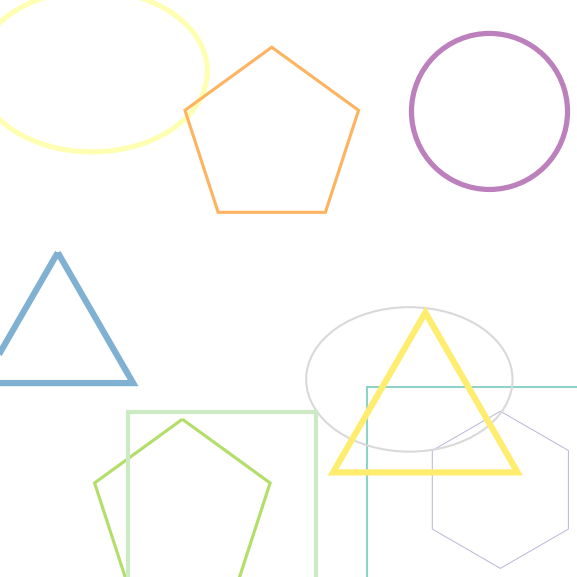[{"shape": "square", "thickness": 1, "radius": 0.92, "center": [0.819, 0.145]}, {"shape": "oval", "thickness": 2.5, "radius": 1.0, "center": [0.159, 0.876]}, {"shape": "hexagon", "thickness": 0.5, "radius": 0.68, "center": [0.866, 0.151]}, {"shape": "triangle", "thickness": 3, "radius": 0.75, "center": [0.1, 0.411]}, {"shape": "pentagon", "thickness": 1.5, "radius": 0.79, "center": [0.471, 0.759]}, {"shape": "pentagon", "thickness": 1.5, "radius": 0.8, "center": [0.316, 0.113]}, {"shape": "oval", "thickness": 1, "radius": 0.89, "center": [0.709, 0.342]}, {"shape": "circle", "thickness": 2.5, "radius": 0.68, "center": [0.848, 0.806]}, {"shape": "square", "thickness": 2, "radius": 0.81, "center": [0.384, 0.123]}, {"shape": "triangle", "thickness": 3, "radius": 0.92, "center": [0.737, 0.273]}]